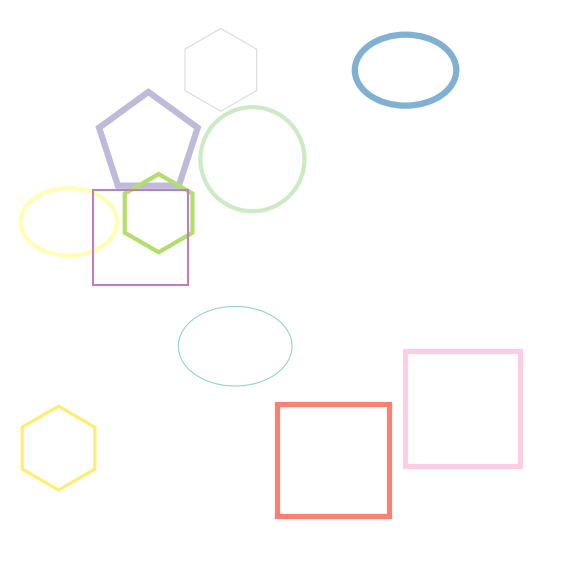[{"shape": "oval", "thickness": 0.5, "radius": 0.49, "center": [0.407, 0.4]}, {"shape": "oval", "thickness": 2, "radius": 0.42, "center": [0.119, 0.615]}, {"shape": "pentagon", "thickness": 3, "radius": 0.45, "center": [0.257, 0.75]}, {"shape": "square", "thickness": 2.5, "radius": 0.48, "center": [0.576, 0.203]}, {"shape": "oval", "thickness": 3, "radius": 0.44, "center": [0.702, 0.878]}, {"shape": "hexagon", "thickness": 2, "radius": 0.34, "center": [0.275, 0.63]}, {"shape": "square", "thickness": 2.5, "radius": 0.5, "center": [0.801, 0.291]}, {"shape": "hexagon", "thickness": 0.5, "radius": 0.36, "center": [0.382, 0.878]}, {"shape": "square", "thickness": 1, "radius": 0.41, "center": [0.243, 0.587]}, {"shape": "circle", "thickness": 2, "radius": 0.45, "center": [0.437, 0.723]}, {"shape": "hexagon", "thickness": 1.5, "radius": 0.36, "center": [0.101, 0.223]}]